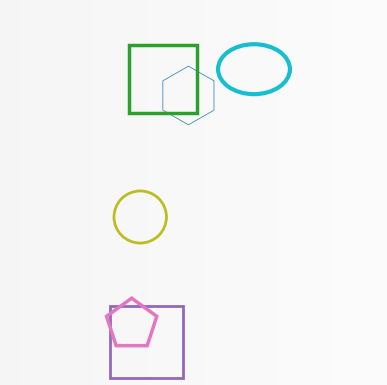[{"shape": "hexagon", "thickness": 0.5, "radius": 0.38, "center": [0.486, 0.752]}, {"shape": "square", "thickness": 2.5, "radius": 0.44, "center": [0.42, 0.794]}, {"shape": "square", "thickness": 2, "radius": 0.47, "center": [0.379, 0.111]}, {"shape": "pentagon", "thickness": 2.5, "radius": 0.34, "center": [0.34, 0.157]}, {"shape": "circle", "thickness": 2, "radius": 0.34, "center": [0.362, 0.436]}, {"shape": "oval", "thickness": 3, "radius": 0.46, "center": [0.655, 0.82]}]